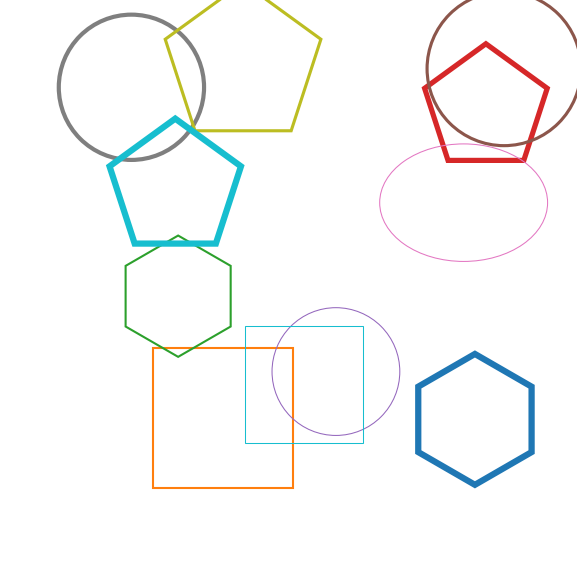[{"shape": "hexagon", "thickness": 3, "radius": 0.57, "center": [0.822, 0.273]}, {"shape": "square", "thickness": 1, "radius": 0.61, "center": [0.386, 0.275]}, {"shape": "hexagon", "thickness": 1, "radius": 0.53, "center": [0.308, 0.486]}, {"shape": "pentagon", "thickness": 2.5, "radius": 0.56, "center": [0.841, 0.812]}, {"shape": "circle", "thickness": 0.5, "radius": 0.55, "center": [0.582, 0.356]}, {"shape": "circle", "thickness": 1.5, "radius": 0.67, "center": [0.873, 0.88]}, {"shape": "oval", "thickness": 0.5, "radius": 0.73, "center": [0.803, 0.648]}, {"shape": "circle", "thickness": 2, "radius": 0.63, "center": [0.228, 0.848]}, {"shape": "pentagon", "thickness": 1.5, "radius": 0.71, "center": [0.421, 0.887]}, {"shape": "square", "thickness": 0.5, "radius": 0.51, "center": [0.526, 0.333]}, {"shape": "pentagon", "thickness": 3, "radius": 0.6, "center": [0.303, 0.674]}]